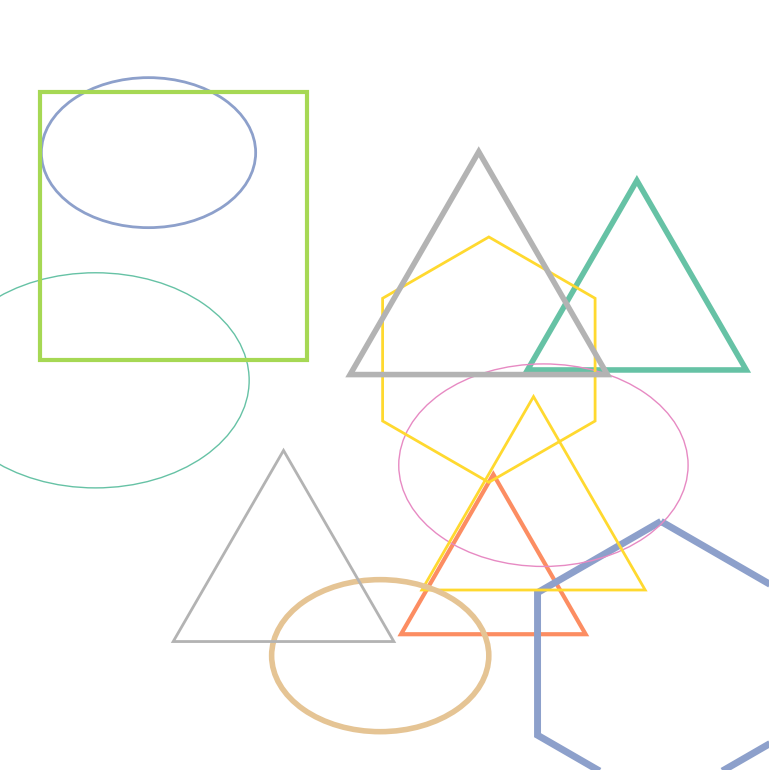[{"shape": "oval", "thickness": 0.5, "radius": 1.0, "center": [0.124, 0.506]}, {"shape": "triangle", "thickness": 2, "radius": 0.82, "center": [0.827, 0.602]}, {"shape": "triangle", "thickness": 1.5, "radius": 0.69, "center": [0.641, 0.246]}, {"shape": "hexagon", "thickness": 2.5, "radius": 0.93, "center": [0.858, 0.138]}, {"shape": "oval", "thickness": 1, "radius": 0.7, "center": [0.193, 0.802]}, {"shape": "oval", "thickness": 0.5, "radius": 0.94, "center": [0.706, 0.396]}, {"shape": "square", "thickness": 1.5, "radius": 0.87, "center": [0.226, 0.707]}, {"shape": "triangle", "thickness": 1, "radius": 0.84, "center": [0.693, 0.317]}, {"shape": "hexagon", "thickness": 1, "radius": 0.8, "center": [0.635, 0.533]}, {"shape": "oval", "thickness": 2, "radius": 0.71, "center": [0.494, 0.148]}, {"shape": "triangle", "thickness": 2, "radius": 0.96, "center": [0.622, 0.61]}, {"shape": "triangle", "thickness": 1, "radius": 0.83, "center": [0.368, 0.25]}]